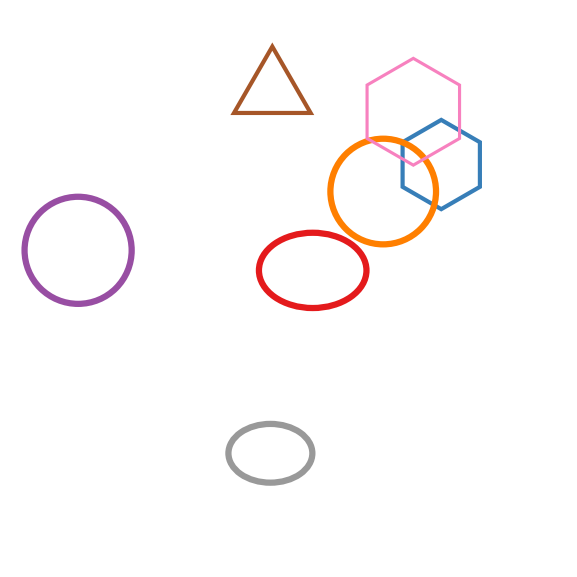[{"shape": "oval", "thickness": 3, "radius": 0.47, "center": [0.541, 0.531]}, {"shape": "hexagon", "thickness": 2, "radius": 0.39, "center": [0.764, 0.714]}, {"shape": "circle", "thickness": 3, "radius": 0.46, "center": [0.135, 0.566]}, {"shape": "circle", "thickness": 3, "radius": 0.46, "center": [0.664, 0.667]}, {"shape": "triangle", "thickness": 2, "radius": 0.38, "center": [0.472, 0.842]}, {"shape": "hexagon", "thickness": 1.5, "radius": 0.46, "center": [0.716, 0.806]}, {"shape": "oval", "thickness": 3, "radius": 0.36, "center": [0.468, 0.214]}]